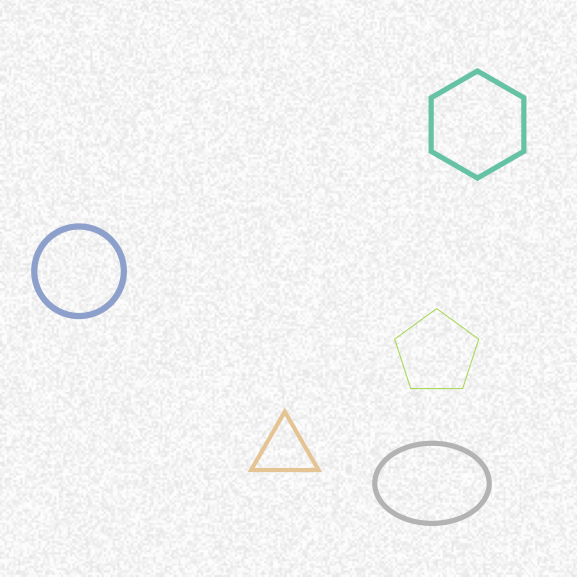[{"shape": "hexagon", "thickness": 2.5, "radius": 0.46, "center": [0.827, 0.783]}, {"shape": "circle", "thickness": 3, "radius": 0.39, "center": [0.137, 0.529]}, {"shape": "pentagon", "thickness": 0.5, "radius": 0.38, "center": [0.756, 0.388]}, {"shape": "triangle", "thickness": 2, "radius": 0.34, "center": [0.493, 0.219]}, {"shape": "oval", "thickness": 2.5, "radius": 0.5, "center": [0.748, 0.162]}]